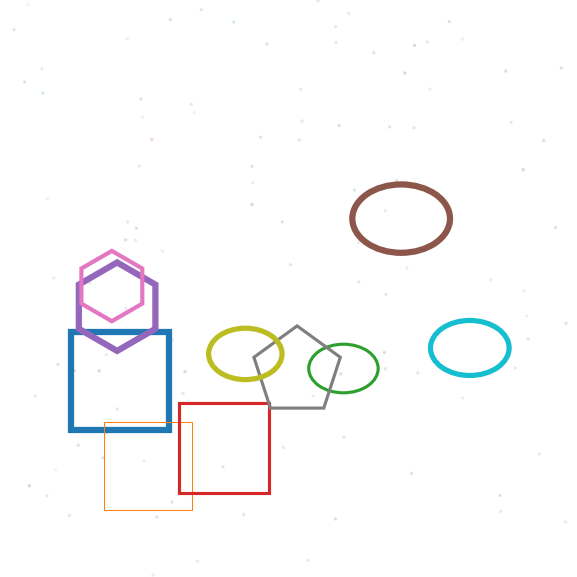[{"shape": "square", "thickness": 3, "radius": 0.42, "center": [0.208, 0.34]}, {"shape": "square", "thickness": 0.5, "radius": 0.38, "center": [0.256, 0.191]}, {"shape": "oval", "thickness": 1.5, "radius": 0.3, "center": [0.595, 0.361]}, {"shape": "square", "thickness": 1.5, "radius": 0.39, "center": [0.388, 0.223]}, {"shape": "hexagon", "thickness": 3, "radius": 0.38, "center": [0.203, 0.468]}, {"shape": "oval", "thickness": 3, "radius": 0.42, "center": [0.695, 0.621]}, {"shape": "hexagon", "thickness": 2, "radius": 0.3, "center": [0.194, 0.504]}, {"shape": "pentagon", "thickness": 1.5, "radius": 0.39, "center": [0.514, 0.356]}, {"shape": "oval", "thickness": 2.5, "radius": 0.32, "center": [0.425, 0.386]}, {"shape": "oval", "thickness": 2.5, "radius": 0.34, "center": [0.814, 0.397]}]